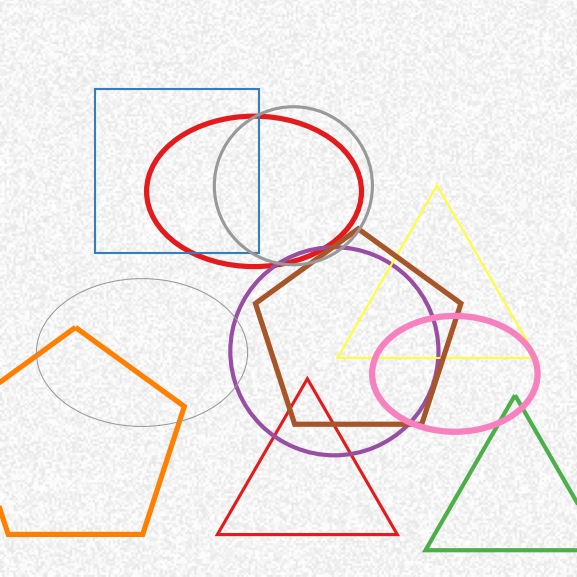[{"shape": "oval", "thickness": 2.5, "radius": 0.93, "center": [0.44, 0.668]}, {"shape": "triangle", "thickness": 1.5, "radius": 0.9, "center": [0.532, 0.163]}, {"shape": "square", "thickness": 1, "radius": 0.71, "center": [0.306, 0.703]}, {"shape": "triangle", "thickness": 2, "radius": 0.9, "center": [0.892, 0.136]}, {"shape": "circle", "thickness": 2, "radius": 0.9, "center": [0.579, 0.391]}, {"shape": "pentagon", "thickness": 2.5, "radius": 0.99, "center": [0.131, 0.234]}, {"shape": "triangle", "thickness": 1, "radius": 1.0, "center": [0.757, 0.479]}, {"shape": "pentagon", "thickness": 2.5, "radius": 0.94, "center": [0.62, 0.416]}, {"shape": "oval", "thickness": 3, "radius": 0.72, "center": [0.788, 0.352]}, {"shape": "circle", "thickness": 1.5, "radius": 0.68, "center": [0.508, 0.677]}, {"shape": "oval", "thickness": 0.5, "radius": 0.91, "center": [0.246, 0.389]}]